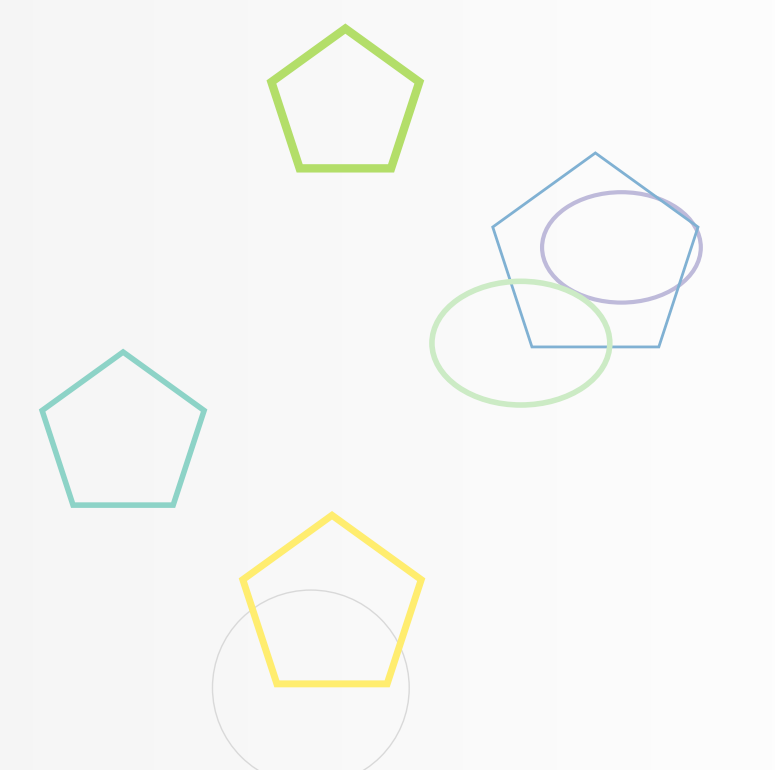[{"shape": "pentagon", "thickness": 2, "radius": 0.55, "center": [0.159, 0.433]}, {"shape": "oval", "thickness": 1.5, "radius": 0.51, "center": [0.802, 0.679]}, {"shape": "pentagon", "thickness": 1, "radius": 0.7, "center": [0.768, 0.662]}, {"shape": "pentagon", "thickness": 3, "radius": 0.5, "center": [0.446, 0.863]}, {"shape": "circle", "thickness": 0.5, "radius": 0.63, "center": [0.401, 0.107]}, {"shape": "oval", "thickness": 2, "radius": 0.57, "center": [0.672, 0.554]}, {"shape": "pentagon", "thickness": 2.5, "radius": 0.61, "center": [0.428, 0.21]}]